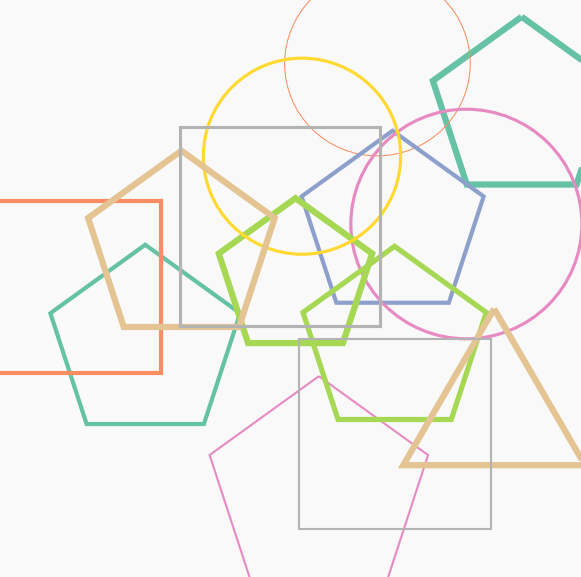[{"shape": "pentagon", "thickness": 3, "radius": 0.8, "center": [0.897, 0.81]}, {"shape": "pentagon", "thickness": 2, "radius": 0.86, "center": [0.25, 0.404]}, {"shape": "circle", "thickness": 0.5, "radius": 0.8, "center": [0.649, 0.889]}, {"shape": "square", "thickness": 2, "radius": 0.74, "center": [0.129, 0.502]}, {"shape": "pentagon", "thickness": 2, "radius": 0.82, "center": [0.675, 0.608]}, {"shape": "pentagon", "thickness": 1, "radius": 0.99, "center": [0.549, 0.15]}, {"shape": "circle", "thickness": 1.5, "radius": 0.99, "center": [0.802, 0.611]}, {"shape": "pentagon", "thickness": 2.5, "radius": 0.83, "center": [0.679, 0.407]}, {"shape": "pentagon", "thickness": 3, "radius": 0.69, "center": [0.508, 0.517]}, {"shape": "circle", "thickness": 1.5, "radius": 0.85, "center": [0.52, 0.729]}, {"shape": "pentagon", "thickness": 3, "radius": 0.84, "center": [0.312, 0.569]}, {"shape": "triangle", "thickness": 3, "radius": 0.9, "center": [0.85, 0.284]}, {"shape": "square", "thickness": 1.5, "radius": 0.86, "center": [0.481, 0.607]}, {"shape": "square", "thickness": 1, "radius": 0.82, "center": [0.679, 0.247]}]